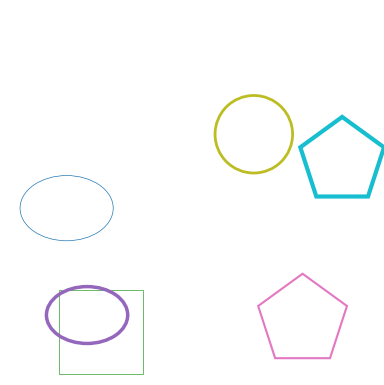[{"shape": "oval", "thickness": 0.5, "radius": 0.61, "center": [0.173, 0.459]}, {"shape": "square", "thickness": 0.5, "radius": 0.55, "center": [0.262, 0.138]}, {"shape": "oval", "thickness": 2.5, "radius": 0.53, "center": [0.226, 0.182]}, {"shape": "pentagon", "thickness": 1.5, "radius": 0.61, "center": [0.786, 0.168]}, {"shape": "circle", "thickness": 2, "radius": 0.5, "center": [0.659, 0.651]}, {"shape": "pentagon", "thickness": 3, "radius": 0.57, "center": [0.889, 0.582]}]